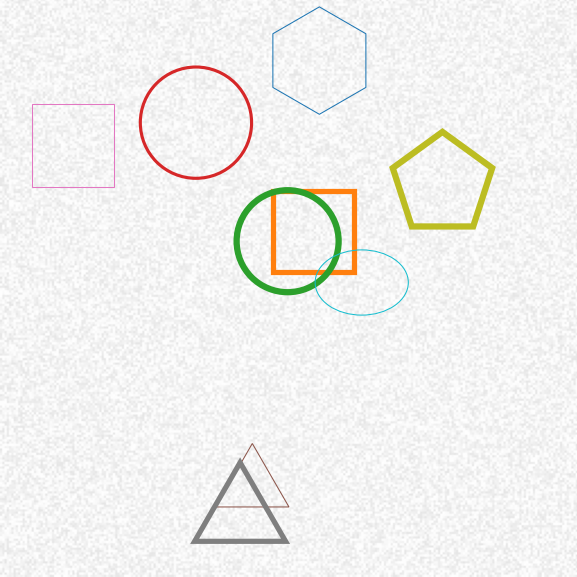[{"shape": "hexagon", "thickness": 0.5, "radius": 0.46, "center": [0.553, 0.894]}, {"shape": "square", "thickness": 2.5, "radius": 0.35, "center": [0.544, 0.599]}, {"shape": "circle", "thickness": 3, "radius": 0.44, "center": [0.498, 0.581]}, {"shape": "circle", "thickness": 1.5, "radius": 0.48, "center": [0.339, 0.787]}, {"shape": "triangle", "thickness": 0.5, "radius": 0.37, "center": [0.437, 0.158]}, {"shape": "square", "thickness": 0.5, "radius": 0.36, "center": [0.127, 0.747]}, {"shape": "triangle", "thickness": 2.5, "radius": 0.45, "center": [0.416, 0.107]}, {"shape": "pentagon", "thickness": 3, "radius": 0.45, "center": [0.766, 0.68]}, {"shape": "oval", "thickness": 0.5, "radius": 0.4, "center": [0.626, 0.51]}]